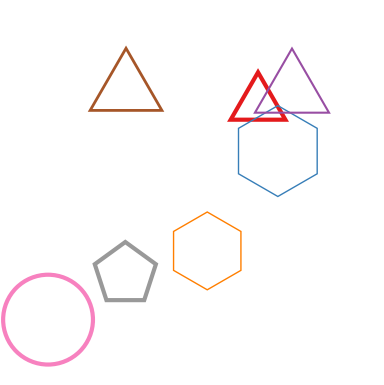[{"shape": "triangle", "thickness": 3, "radius": 0.41, "center": [0.67, 0.73]}, {"shape": "hexagon", "thickness": 1, "radius": 0.59, "center": [0.722, 0.608]}, {"shape": "triangle", "thickness": 1.5, "radius": 0.56, "center": [0.758, 0.763]}, {"shape": "hexagon", "thickness": 1, "radius": 0.51, "center": [0.538, 0.348]}, {"shape": "triangle", "thickness": 2, "radius": 0.54, "center": [0.327, 0.767]}, {"shape": "circle", "thickness": 3, "radius": 0.58, "center": [0.125, 0.17]}, {"shape": "pentagon", "thickness": 3, "radius": 0.42, "center": [0.326, 0.288]}]